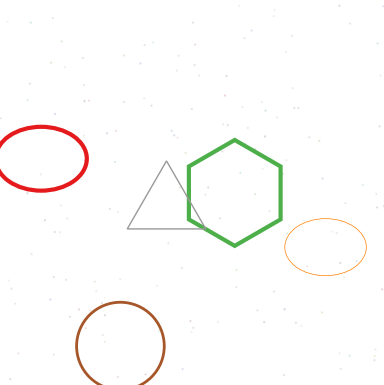[{"shape": "oval", "thickness": 3, "radius": 0.59, "center": [0.107, 0.588]}, {"shape": "hexagon", "thickness": 3, "radius": 0.69, "center": [0.61, 0.499]}, {"shape": "oval", "thickness": 0.5, "radius": 0.53, "center": [0.846, 0.358]}, {"shape": "circle", "thickness": 2, "radius": 0.57, "center": [0.313, 0.101]}, {"shape": "triangle", "thickness": 1, "radius": 0.59, "center": [0.432, 0.464]}]